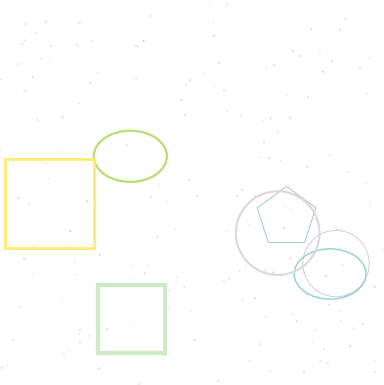[{"shape": "oval", "thickness": 1, "radius": 0.47, "center": [0.857, 0.288]}, {"shape": "circle", "thickness": 0.5, "radius": 0.43, "center": [0.873, 0.315]}, {"shape": "pentagon", "thickness": 0.5, "radius": 0.4, "center": [0.744, 0.435]}, {"shape": "oval", "thickness": 1.5, "radius": 0.47, "center": [0.339, 0.594]}, {"shape": "circle", "thickness": 1.5, "radius": 0.54, "center": [0.721, 0.395]}, {"shape": "square", "thickness": 3, "radius": 0.44, "center": [0.342, 0.171]}, {"shape": "square", "thickness": 2, "radius": 0.58, "center": [0.128, 0.472]}]